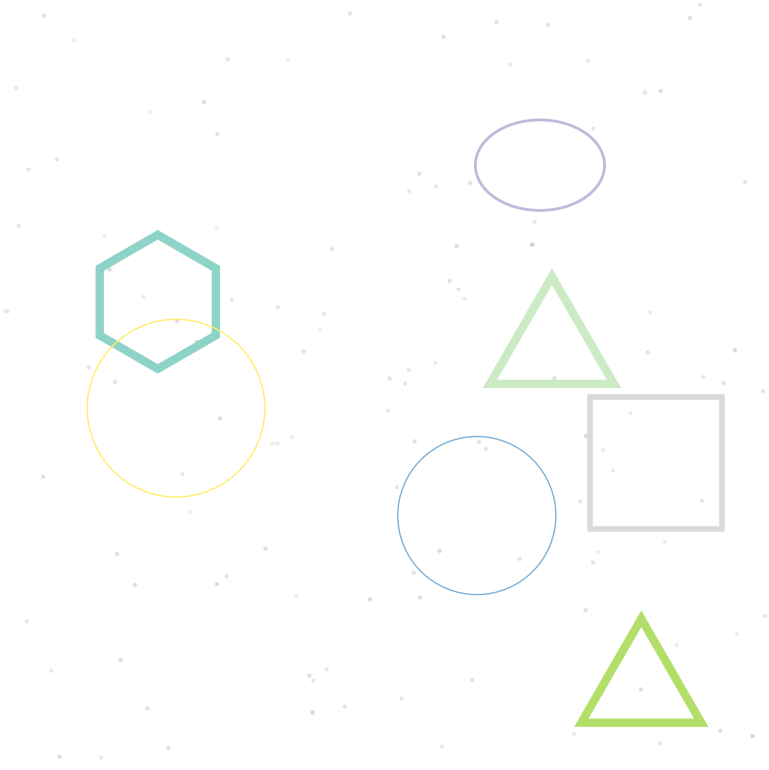[{"shape": "hexagon", "thickness": 3, "radius": 0.44, "center": [0.205, 0.608]}, {"shape": "oval", "thickness": 1, "radius": 0.42, "center": [0.701, 0.785]}, {"shape": "circle", "thickness": 0.5, "radius": 0.51, "center": [0.619, 0.33]}, {"shape": "triangle", "thickness": 3, "radius": 0.45, "center": [0.833, 0.106]}, {"shape": "square", "thickness": 2, "radius": 0.43, "center": [0.852, 0.399]}, {"shape": "triangle", "thickness": 3, "radius": 0.46, "center": [0.717, 0.548]}, {"shape": "circle", "thickness": 0.5, "radius": 0.58, "center": [0.229, 0.47]}]